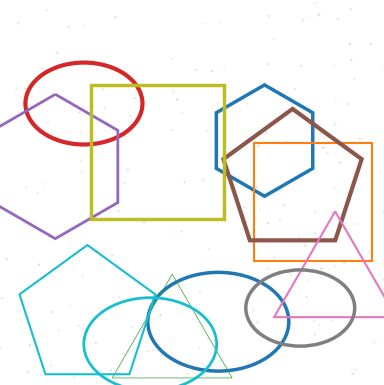[{"shape": "hexagon", "thickness": 2.5, "radius": 0.72, "center": [0.687, 0.635]}, {"shape": "oval", "thickness": 2.5, "radius": 0.92, "center": [0.567, 0.164]}, {"shape": "square", "thickness": 1.5, "radius": 0.77, "center": [0.813, 0.476]}, {"shape": "triangle", "thickness": 0.5, "radius": 0.9, "center": [0.447, 0.108]}, {"shape": "oval", "thickness": 3, "radius": 0.76, "center": [0.218, 0.731]}, {"shape": "hexagon", "thickness": 2, "radius": 0.94, "center": [0.144, 0.568]}, {"shape": "pentagon", "thickness": 3, "radius": 0.94, "center": [0.76, 0.528]}, {"shape": "triangle", "thickness": 1.5, "radius": 0.92, "center": [0.871, 0.268]}, {"shape": "oval", "thickness": 2.5, "radius": 0.71, "center": [0.78, 0.2]}, {"shape": "square", "thickness": 2.5, "radius": 0.87, "center": [0.409, 0.605]}, {"shape": "pentagon", "thickness": 1.5, "radius": 0.93, "center": [0.227, 0.178]}, {"shape": "oval", "thickness": 2, "radius": 0.86, "center": [0.39, 0.106]}]